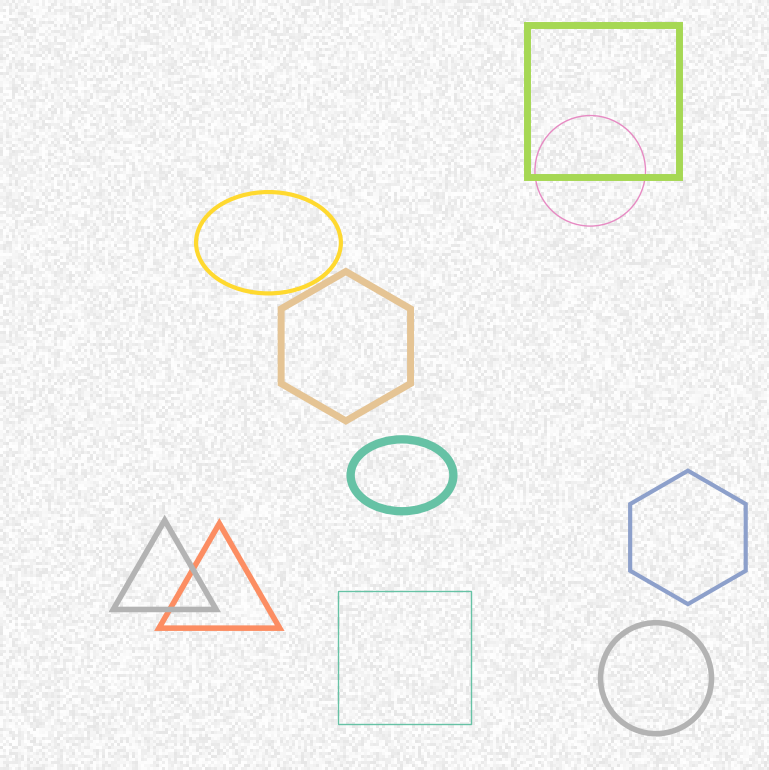[{"shape": "square", "thickness": 0.5, "radius": 0.43, "center": [0.525, 0.146]}, {"shape": "oval", "thickness": 3, "radius": 0.33, "center": [0.522, 0.383]}, {"shape": "triangle", "thickness": 2, "radius": 0.45, "center": [0.285, 0.23]}, {"shape": "hexagon", "thickness": 1.5, "radius": 0.43, "center": [0.893, 0.302]}, {"shape": "circle", "thickness": 0.5, "radius": 0.36, "center": [0.767, 0.778]}, {"shape": "square", "thickness": 2.5, "radius": 0.49, "center": [0.783, 0.869]}, {"shape": "oval", "thickness": 1.5, "radius": 0.47, "center": [0.349, 0.685]}, {"shape": "hexagon", "thickness": 2.5, "radius": 0.49, "center": [0.449, 0.55]}, {"shape": "circle", "thickness": 2, "radius": 0.36, "center": [0.852, 0.119]}, {"shape": "triangle", "thickness": 2, "radius": 0.39, "center": [0.214, 0.247]}]